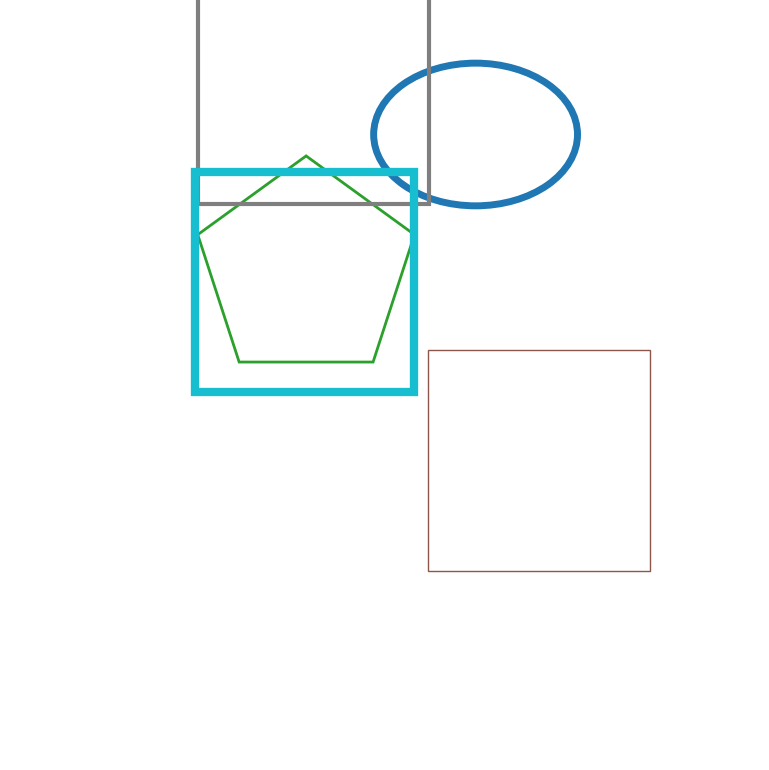[{"shape": "oval", "thickness": 2.5, "radius": 0.66, "center": [0.618, 0.825]}, {"shape": "pentagon", "thickness": 1, "radius": 0.74, "center": [0.398, 0.65]}, {"shape": "square", "thickness": 0.5, "radius": 0.72, "center": [0.7, 0.402]}, {"shape": "square", "thickness": 1.5, "radius": 0.75, "center": [0.407, 0.885]}, {"shape": "square", "thickness": 3, "radius": 0.71, "center": [0.396, 0.634]}]